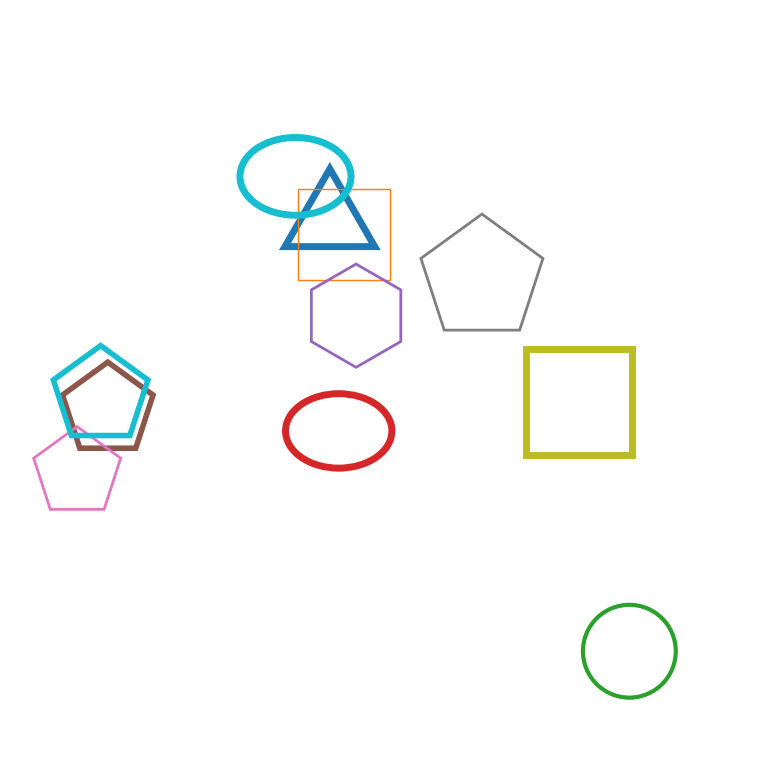[{"shape": "triangle", "thickness": 2.5, "radius": 0.34, "center": [0.428, 0.713]}, {"shape": "square", "thickness": 0.5, "radius": 0.3, "center": [0.447, 0.696]}, {"shape": "circle", "thickness": 1.5, "radius": 0.3, "center": [0.817, 0.154]}, {"shape": "oval", "thickness": 2.5, "radius": 0.35, "center": [0.44, 0.44]}, {"shape": "hexagon", "thickness": 1, "radius": 0.34, "center": [0.462, 0.59]}, {"shape": "pentagon", "thickness": 2, "radius": 0.31, "center": [0.14, 0.468]}, {"shape": "pentagon", "thickness": 1, "radius": 0.3, "center": [0.1, 0.387]}, {"shape": "pentagon", "thickness": 1, "radius": 0.42, "center": [0.626, 0.639]}, {"shape": "square", "thickness": 2.5, "radius": 0.35, "center": [0.752, 0.478]}, {"shape": "pentagon", "thickness": 2, "radius": 0.32, "center": [0.131, 0.487]}, {"shape": "oval", "thickness": 2.5, "radius": 0.36, "center": [0.384, 0.771]}]